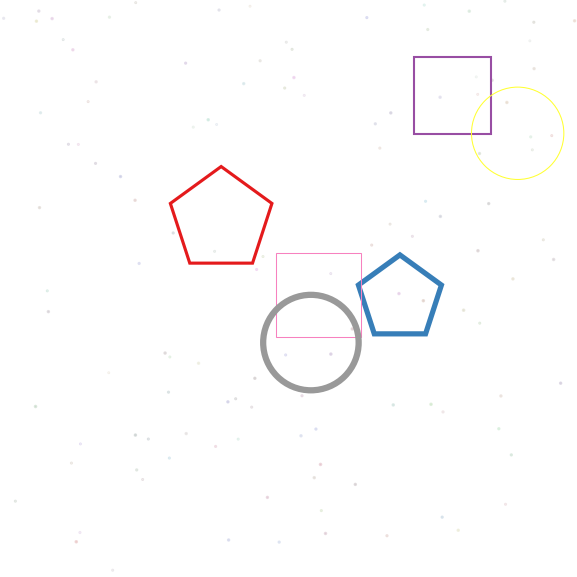[{"shape": "pentagon", "thickness": 1.5, "radius": 0.46, "center": [0.383, 0.618]}, {"shape": "pentagon", "thickness": 2.5, "radius": 0.38, "center": [0.693, 0.482]}, {"shape": "square", "thickness": 1, "radius": 0.34, "center": [0.784, 0.834]}, {"shape": "circle", "thickness": 0.5, "radius": 0.4, "center": [0.896, 0.768]}, {"shape": "square", "thickness": 0.5, "radius": 0.37, "center": [0.551, 0.488]}, {"shape": "circle", "thickness": 3, "radius": 0.41, "center": [0.538, 0.406]}]